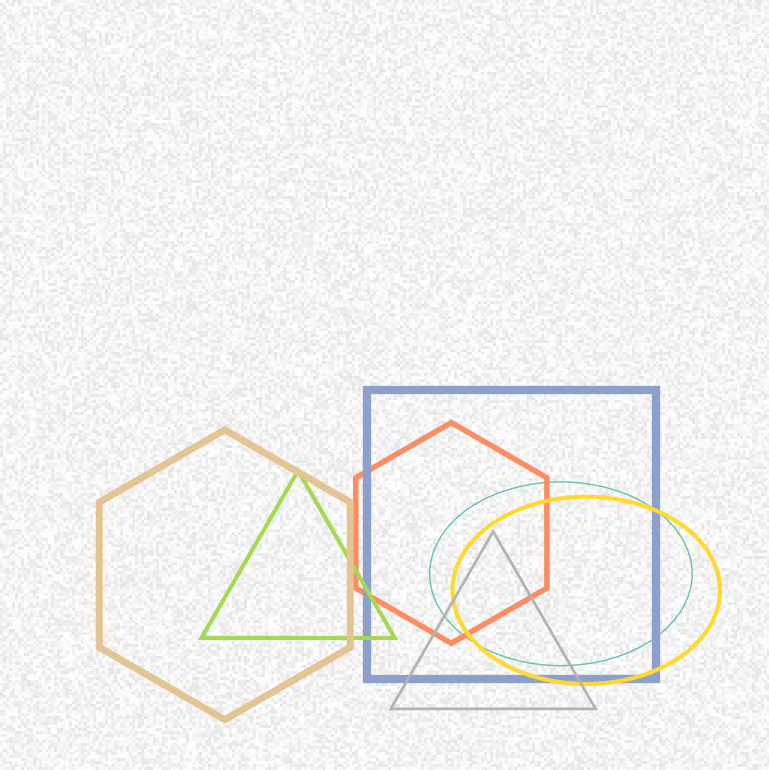[{"shape": "oval", "thickness": 0.5, "radius": 0.85, "center": [0.728, 0.255]}, {"shape": "hexagon", "thickness": 2, "radius": 0.72, "center": [0.586, 0.308]}, {"shape": "square", "thickness": 3, "radius": 0.94, "center": [0.664, 0.306]}, {"shape": "triangle", "thickness": 1.5, "radius": 0.72, "center": [0.387, 0.244]}, {"shape": "oval", "thickness": 1.5, "radius": 0.87, "center": [0.761, 0.233]}, {"shape": "hexagon", "thickness": 2.5, "radius": 0.94, "center": [0.292, 0.254]}, {"shape": "triangle", "thickness": 1, "radius": 0.77, "center": [0.641, 0.156]}]